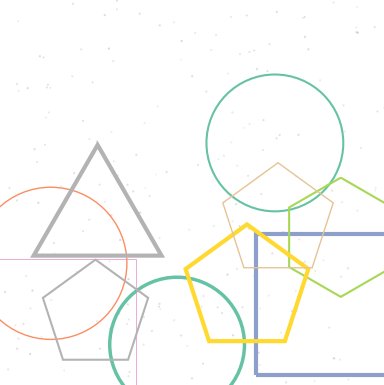[{"shape": "circle", "thickness": 1.5, "radius": 0.89, "center": [0.714, 0.629]}, {"shape": "circle", "thickness": 2.5, "radius": 0.88, "center": [0.46, 0.105]}, {"shape": "circle", "thickness": 1, "radius": 0.99, "center": [0.132, 0.316]}, {"shape": "square", "thickness": 3, "radius": 0.92, "center": [0.849, 0.21]}, {"shape": "square", "thickness": 0.5, "radius": 0.91, "center": [0.172, 0.144]}, {"shape": "hexagon", "thickness": 1.5, "radius": 0.77, "center": [0.885, 0.384]}, {"shape": "pentagon", "thickness": 3, "radius": 0.84, "center": [0.641, 0.25]}, {"shape": "pentagon", "thickness": 1, "radius": 0.75, "center": [0.722, 0.426]}, {"shape": "pentagon", "thickness": 1.5, "radius": 0.72, "center": [0.248, 0.182]}, {"shape": "triangle", "thickness": 3, "radius": 0.96, "center": [0.253, 0.432]}]